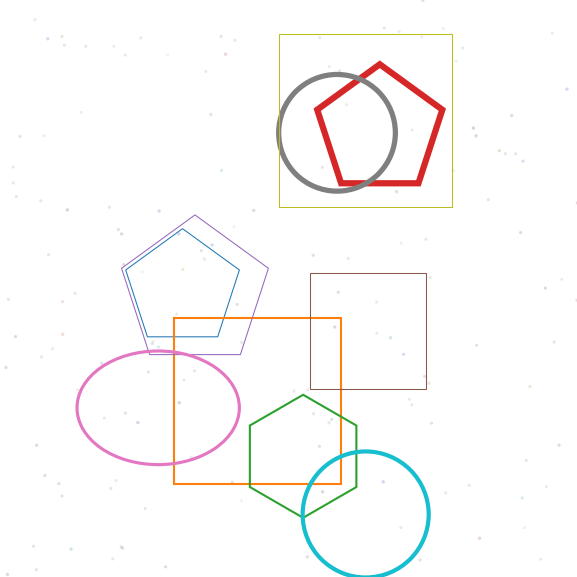[{"shape": "pentagon", "thickness": 0.5, "radius": 0.52, "center": [0.316, 0.5]}, {"shape": "square", "thickness": 1, "radius": 0.72, "center": [0.446, 0.305]}, {"shape": "hexagon", "thickness": 1, "radius": 0.53, "center": [0.525, 0.209]}, {"shape": "pentagon", "thickness": 3, "radius": 0.57, "center": [0.658, 0.774]}, {"shape": "pentagon", "thickness": 0.5, "radius": 0.67, "center": [0.338, 0.493]}, {"shape": "square", "thickness": 0.5, "radius": 0.5, "center": [0.637, 0.425]}, {"shape": "oval", "thickness": 1.5, "radius": 0.7, "center": [0.274, 0.293]}, {"shape": "circle", "thickness": 2.5, "radius": 0.51, "center": [0.584, 0.769]}, {"shape": "square", "thickness": 0.5, "radius": 0.75, "center": [0.633, 0.79]}, {"shape": "circle", "thickness": 2, "radius": 0.55, "center": [0.633, 0.108]}]